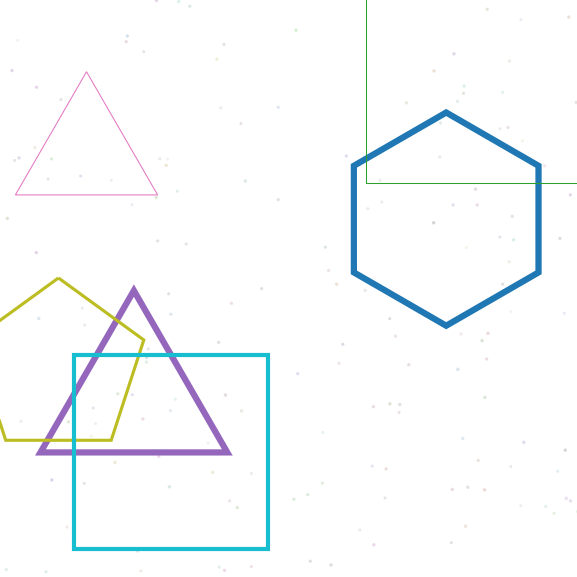[{"shape": "hexagon", "thickness": 3, "radius": 0.92, "center": [0.773, 0.62]}, {"shape": "square", "thickness": 0.5, "radius": 0.95, "center": [0.824, 0.873]}, {"shape": "triangle", "thickness": 3, "radius": 0.93, "center": [0.232, 0.309]}, {"shape": "triangle", "thickness": 0.5, "radius": 0.71, "center": [0.15, 0.733]}, {"shape": "pentagon", "thickness": 1.5, "radius": 0.78, "center": [0.101, 0.362]}, {"shape": "square", "thickness": 2, "radius": 0.84, "center": [0.297, 0.217]}]